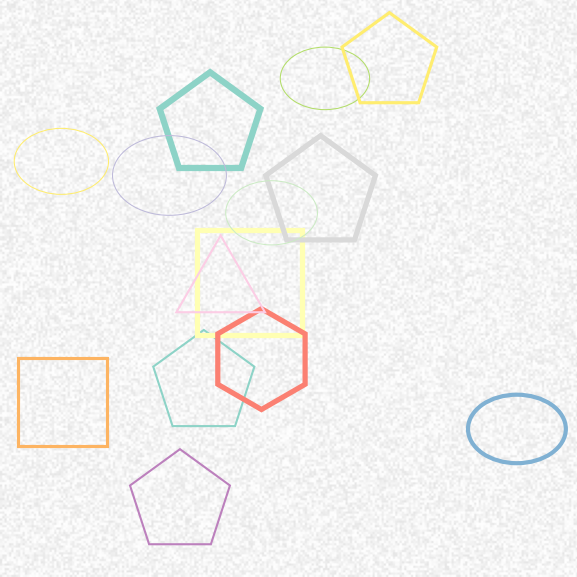[{"shape": "pentagon", "thickness": 3, "radius": 0.46, "center": [0.364, 0.782]}, {"shape": "pentagon", "thickness": 1, "radius": 0.46, "center": [0.353, 0.336]}, {"shape": "square", "thickness": 2.5, "radius": 0.45, "center": [0.433, 0.509]}, {"shape": "oval", "thickness": 0.5, "radius": 0.49, "center": [0.293, 0.695]}, {"shape": "hexagon", "thickness": 2.5, "radius": 0.44, "center": [0.453, 0.377]}, {"shape": "oval", "thickness": 2, "radius": 0.42, "center": [0.895, 0.256]}, {"shape": "square", "thickness": 1.5, "radius": 0.38, "center": [0.109, 0.303]}, {"shape": "oval", "thickness": 0.5, "radius": 0.39, "center": [0.563, 0.863]}, {"shape": "triangle", "thickness": 1, "radius": 0.44, "center": [0.382, 0.503]}, {"shape": "pentagon", "thickness": 2.5, "radius": 0.5, "center": [0.555, 0.664]}, {"shape": "pentagon", "thickness": 1, "radius": 0.45, "center": [0.312, 0.13]}, {"shape": "oval", "thickness": 0.5, "radius": 0.4, "center": [0.47, 0.631]}, {"shape": "oval", "thickness": 0.5, "radius": 0.41, "center": [0.106, 0.72]}, {"shape": "pentagon", "thickness": 1.5, "radius": 0.43, "center": [0.674, 0.891]}]